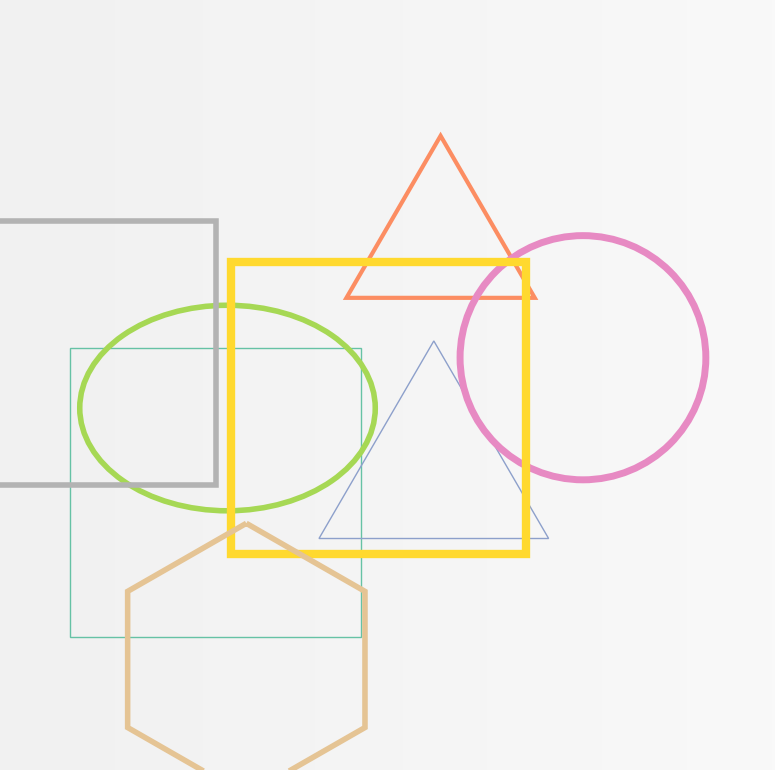[{"shape": "square", "thickness": 0.5, "radius": 0.94, "center": [0.278, 0.361]}, {"shape": "triangle", "thickness": 1.5, "radius": 0.7, "center": [0.569, 0.683]}, {"shape": "triangle", "thickness": 0.5, "radius": 0.86, "center": [0.56, 0.386]}, {"shape": "circle", "thickness": 2.5, "radius": 0.79, "center": [0.752, 0.535]}, {"shape": "oval", "thickness": 2, "radius": 0.95, "center": [0.294, 0.47]}, {"shape": "square", "thickness": 3, "radius": 0.95, "center": [0.488, 0.47]}, {"shape": "hexagon", "thickness": 2, "radius": 0.88, "center": [0.318, 0.144]}, {"shape": "square", "thickness": 2, "radius": 0.86, "center": [0.107, 0.542]}]